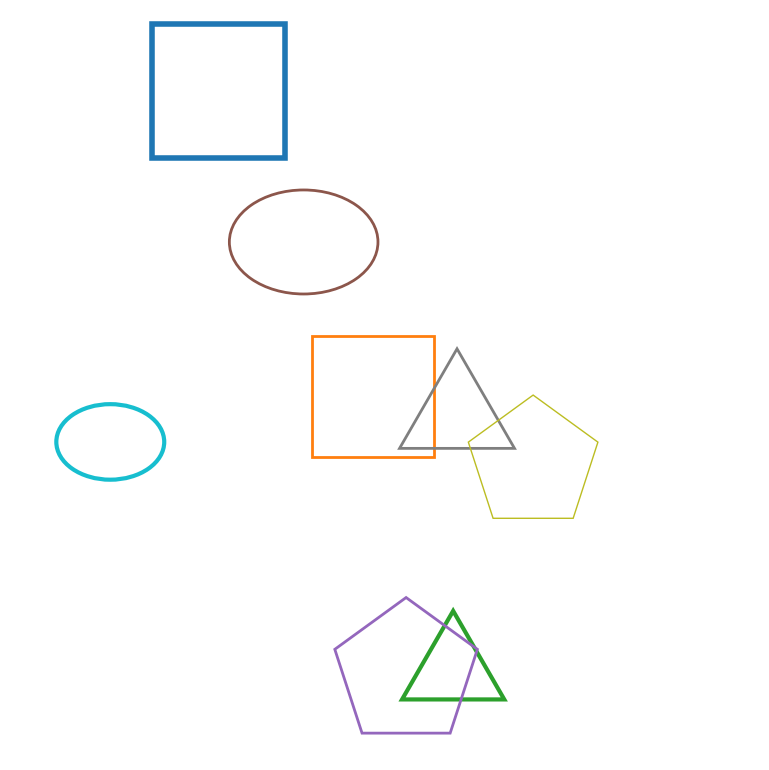[{"shape": "square", "thickness": 2, "radius": 0.43, "center": [0.284, 0.882]}, {"shape": "square", "thickness": 1, "radius": 0.39, "center": [0.484, 0.485]}, {"shape": "triangle", "thickness": 1.5, "radius": 0.38, "center": [0.589, 0.13]}, {"shape": "pentagon", "thickness": 1, "radius": 0.49, "center": [0.527, 0.127]}, {"shape": "oval", "thickness": 1, "radius": 0.48, "center": [0.394, 0.686]}, {"shape": "triangle", "thickness": 1, "radius": 0.43, "center": [0.594, 0.461]}, {"shape": "pentagon", "thickness": 0.5, "radius": 0.44, "center": [0.692, 0.398]}, {"shape": "oval", "thickness": 1.5, "radius": 0.35, "center": [0.143, 0.426]}]